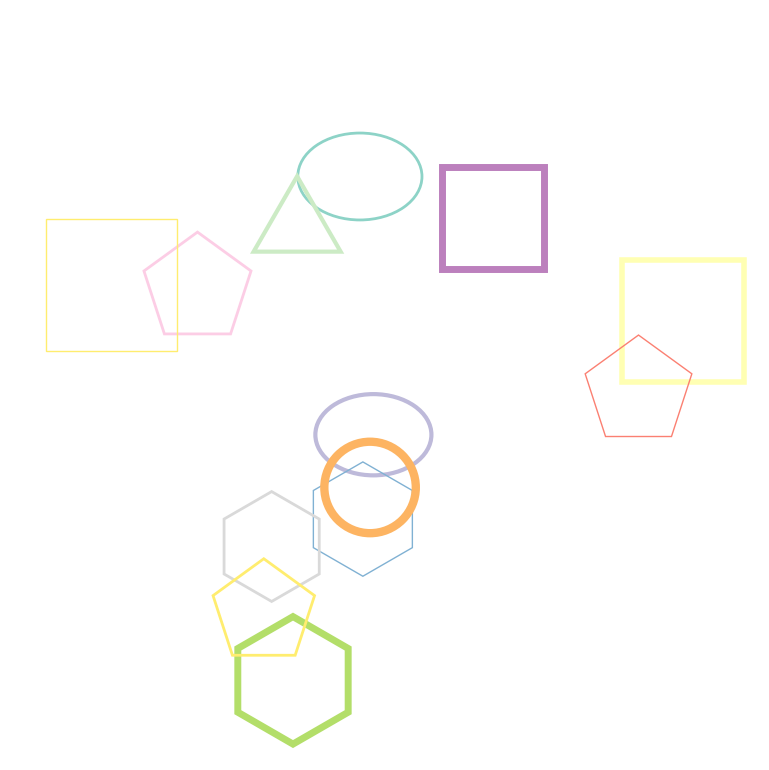[{"shape": "oval", "thickness": 1, "radius": 0.4, "center": [0.467, 0.771]}, {"shape": "square", "thickness": 2, "radius": 0.4, "center": [0.887, 0.583]}, {"shape": "oval", "thickness": 1.5, "radius": 0.38, "center": [0.485, 0.435]}, {"shape": "pentagon", "thickness": 0.5, "radius": 0.36, "center": [0.829, 0.492]}, {"shape": "hexagon", "thickness": 0.5, "radius": 0.37, "center": [0.471, 0.326]}, {"shape": "circle", "thickness": 3, "radius": 0.3, "center": [0.481, 0.367]}, {"shape": "hexagon", "thickness": 2.5, "radius": 0.41, "center": [0.381, 0.116]}, {"shape": "pentagon", "thickness": 1, "radius": 0.37, "center": [0.256, 0.625]}, {"shape": "hexagon", "thickness": 1, "radius": 0.36, "center": [0.353, 0.29]}, {"shape": "square", "thickness": 2.5, "radius": 0.33, "center": [0.64, 0.717]}, {"shape": "triangle", "thickness": 1.5, "radius": 0.33, "center": [0.386, 0.706]}, {"shape": "square", "thickness": 0.5, "radius": 0.43, "center": [0.145, 0.63]}, {"shape": "pentagon", "thickness": 1, "radius": 0.35, "center": [0.343, 0.205]}]